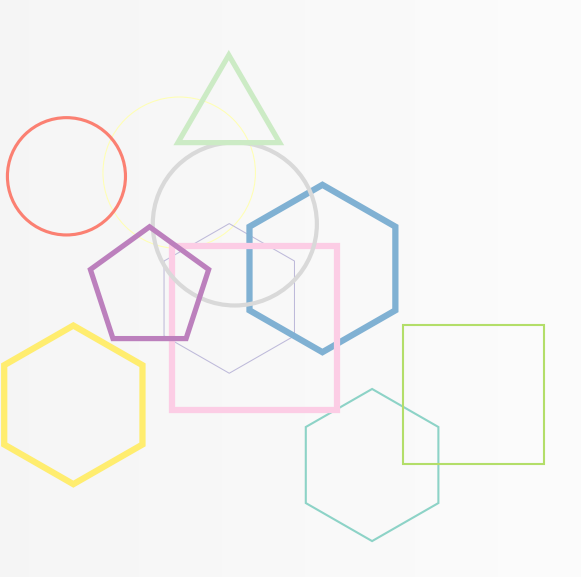[{"shape": "hexagon", "thickness": 1, "radius": 0.66, "center": [0.64, 0.194]}, {"shape": "circle", "thickness": 0.5, "radius": 0.66, "center": [0.308, 0.7]}, {"shape": "hexagon", "thickness": 0.5, "radius": 0.65, "center": [0.394, 0.482]}, {"shape": "circle", "thickness": 1.5, "radius": 0.51, "center": [0.114, 0.694]}, {"shape": "hexagon", "thickness": 3, "radius": 0.72, "center": [0.555, 0.534]}, {"shape": "square", "thickness": 1, "radius": 0.6, "center": [0.814, 0.316]}, {"shape": "square", "thickness": 3, "radius": 0.71, "center": [0.438, 0.431]}, {"shape": "circle", "thickness": 2, "radius": 0.71, "center": [0.404, 0.611]}, {"shape": "pentagon", "thickness": 2.5, "radius": 0.53, "center": [0.257, 0.499]}, {"shape": "triangle", "thickness": 2.5, "radius": 0.51, "center": [0.394, 0.803]}, {"shape": "hexagon", "thickness": 3, "radius": 0.69, "center": [0.126, 0.298]}]